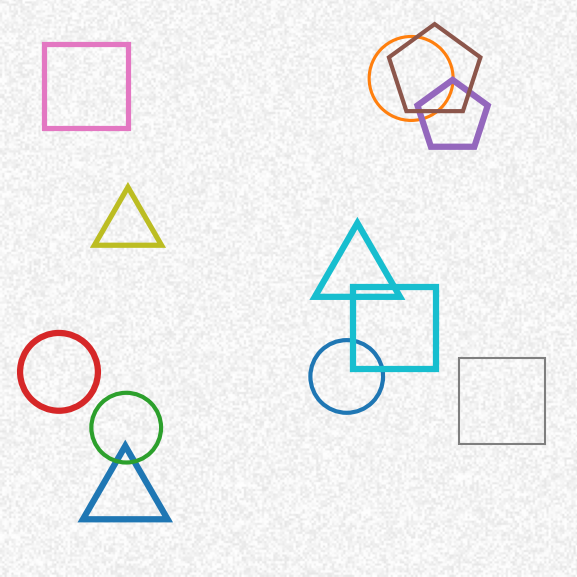[{"shape": "triangle", "thickness": 3, "radius": 0.42, "center": [0.217, 0.142]}, {"shape": "circle", "thickness": 2, "radius": 0.31, "center": [0.6, 0.347]}, {"shape": "circle", "thickness": 1.5, "radius": 0.36, "center": [0.712, 0.863]}, {"shape": "circle", "thickness": 2, "radius": 0.3, "center": [0.219, 0.259]}, {"shape": "circle", "thickness": 3, "radius": 0.34, "center": [0.102, 0.355]}, {"shape": "pentagon", "thickness": 3, "radius": 0.32, "center": [0.784, 0.797]}, {"shape": "pentagon", "thickness": 2, "radius": 0.42, "center": [0.753, 0.874]}, {"shape": "square", "thickness": 2.5, "radius": 0.36, "center": [0.149, 0.851]}, {"shape": "square", "thickness": 1, "radius": 0.37, "center": [0.869, 0.305]}, {"shape": "triangle", "thickness": 2.5, "radius": 0.34, "center": [0.222, 0.608]}, {"shape": "square", "thickness": 3, "radius": 0.36, "center": [0.683, 0.431]}, {"shape": "triangle", "thickness": 3, "radius": 0.43, "center": [0.619, 0.528]}]